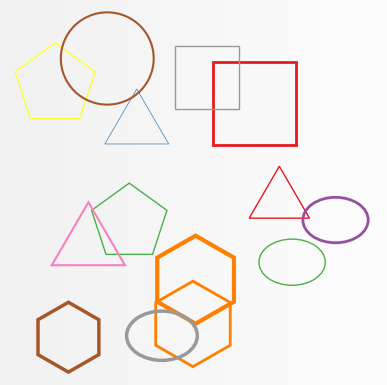[{"shape": "square", "thickness": 2, "radius": 0.54, "center": [0.657, 0.731]}, {"shape": "triangle", "thickness": 1, "radius": 0.45, "center": [0.721, 0.478]}, {"shape": "triangle", "thickness": 0.5, "radius": 0.48, "center": [0.353, 0.674]}, {"shape": "pentagon", "thickness": 1, "radius": 0.51, "center": [0.334, 0.422]}, {"shape": "oval", "thickness": 1, "radius": 0.43, "center": [0.754, 0.319]}, {"shape": "oval", "thickness": 2, "radius": 0.42, "center": [0.866, 0.428]}, {"shape": "hexagon", "thickness": 2, "radius": 0.56, "center": [0.498, 0.159]}, {"shape": "hexagon", "thickness": 3, "radius": 0.57, "center": [0.505, 0.273]}, {"shape": "pentagon", "thickness": 1, "radius": 0.54, "center": [0.142, 0.78]}, {"shape": "hexagon", "thickness": 2.5, "radius": 0.45, "center": [0.177, 0.124]}, {"shape": "circle", "thickness": 1.5, "radius": 0.6, "center": [0.277, 0.848]}, {"shape": "triangle", "thickness": 1.5, "radius": 0.55, "center": [0.228, 0.366]}, {"shape": "oval", "thickness": 2.5, "radius": 0.46, "center": [0.418, 0.128]}, {"shape": "square", "thickness": 1, "radius": 0.41, "center": [0.534, 0.798]}]